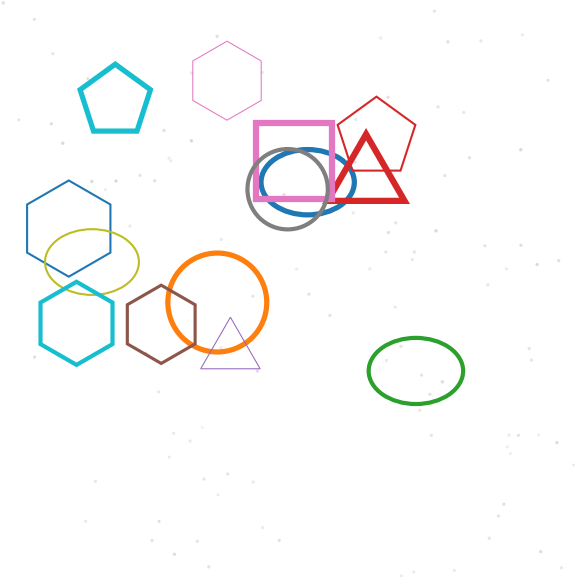[{"shape": "hexagon", "thickness": 1, "radius": 0.42, "center": [0.119, 0.603]}, {"shape": "oval", "thickness": 2.5, "radius": 0.4, "center": [0.533, 0.684]}, {"shape": "circle", "thickness": 2.5, "radius": 0.43, "center": [0.376, 0.475]}, {"shape": "oval", "thickness": 2, "radius": 0.41, "center": [0.72, 0.357]}, {"shape": "pentagon", "thickness": 1, "radius": 0.35, "center": [0.652, 0.761]}, {"shape": "triangle", "thickness": 3, "radius": 0.38, "center": [0.634, 0.69]}, {"shape": "triangle", "thickness": 0.5, "radius": 0.3, "center": [0.399, 0.39]}, {"shape": "hexagon", "thickness": 1.5, "radius": 0.34, "center": [0.279, 0.438]}, {"shape": "hexagon", "thickness": 0.5, "radius": 0.34, "center": [0.393, 0.859]}, {"shape": "square", "thickness": 3, "radius": 0.33, "center": [0.509, 0.721]}, {"shape": "circle", "thickness": 2, "radius": 0.35, "center": [0.498, 0.671]}, {"shape": "oval", "thickness": 1, "radius": 0.41, "center": [0.159, 0.545]}, {"shape": "pentagon", "thickness": 2.5, "radius": 0.32, "center": [0.2, 0.824]}, {"shape": "hexagon", "thickness": 2, "radius": 0.36, "center": [0.132, 0.439]}]